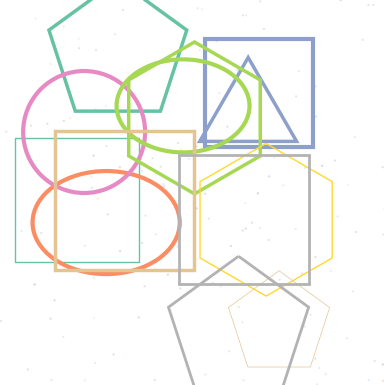[{"shape": "square", "thickness": 1, "radius": 0.81, "center": [0.2, 0.48]}, {"shape": "pentagon", "thickness": 2.5, "radius": 0.94, "center": [0.306, 0.864]}, {"shape": "oval", "thickness": 3, "radius": 0.96, "center": [0.276, 0.422]}, {"shape": "square", "thickness": 3, "radius": 0.7, "center": [0.673, 0.758]}, {"shape": "triangle", "thickness": 2.5, "radius": 0.73, "center": [0.645, 0.705]}, {"shape": "circle", "thickness": 3, "radius": 0.79, "center": [0.219, 0.657]}, {"shape": "hexagon", "thickness": 2.5, "radius": 0.99, "center": [0.505, 0.694]}, {"shape": "oval", "thickness": 3, "radius": 0.86, "center": [0.475, 0.725]}, {"shape": "hexagon", "thickness": 1, "radius": 0.99, "center": [0.691, 0.429]}, {"shape": "square", "thickness": 2.5, "radius": 0.91, "center": [0.323, 0.479]}, {"shape": "pentagon", "thickness": 0.5, "radius": 0.69, "center": [0.725, 0.159]}, {"shape": "pentagon", "thickness": 2, "radius": 0.96, "center": [0.62, 0.143]}, {"shape": "square", "thickness": 2, "radius": 0.84, "center": [0.634, 0.43]}]